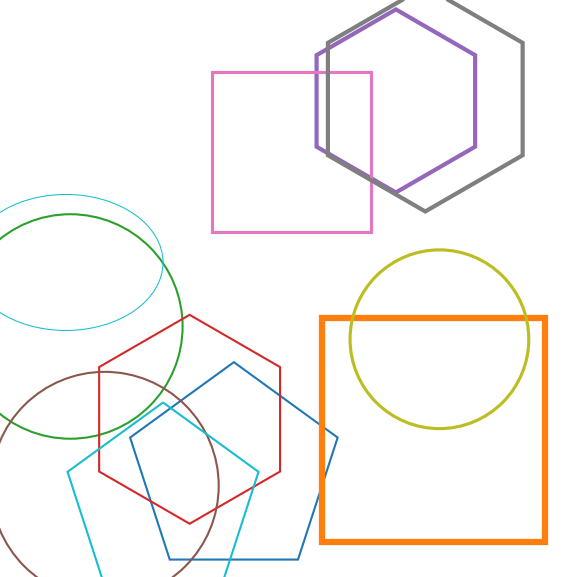[{"shape": "pentagon", "thickness": 1, "radius": 0.94, "center": [0.405, 0.183]}, {"shape": "square", "thickness": 3, "radius": 0.97, "center": [0.75, 0.255]}, {"shape": "circle", "thickness": 1, "radius": 0.97, "center": [0.122, 0.434]}, {"shape": "hexagon", "thickness": 1, "radius": 0.9, "center": [0.328, 0.273]}, {"shape": "hexagon", "thickness": 2, "radius": 0.79, "center": [0.685, 0.824]}, {"shape": "circle", "thickness": 1, "radius": 0.99, "center": [0.181, 0.158]}, {"shape": "square", "thickness": 1.5, "radius": 0.69, "center": [0.504, 0.736]}, {"shape": "hexagon", "thickness": 2, "radius": 0.97, "center": [0.736, 0.828]}, {"shape": "circle", "thickness": 1.5, "radius": 0.77, "center": [0.761, 0.412]}, {"shape": "pentagon", "thickness": 1, "radius": 0.87, "center": [0.282, 0.128]}, {"shape": "oval", "thickness": 0.5, "radius": 0.84, "center": [0.114, 0.545]}]